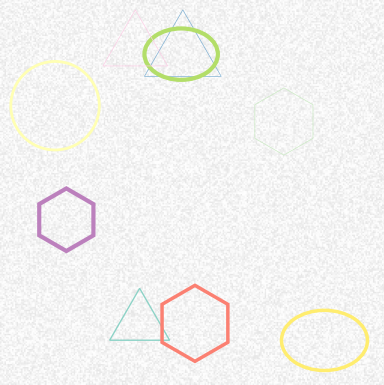[{"shape": "triangle", "thickness": 1, "radius": 0.45, "center": [0.363, 0.161]}, {"shape": "circle", "thickness": 2, "radius": 0.57, "center": [0.143, 0.725]}, {"shape": "hexagon", "thickness": 2.5, "radius": 0.49, "center": [0.506, 0.16]}, {"shape": "triangle", "thickness": 0.5, "radius": 0.58, "center": [0.475, 0.859]}, {"shape": "oval", "thickness": 3, "radius": 0.48, "center": [0.471, 0.859]}, {"shape": "triangle", "thickness": 0.5, "radius": 0.49, "center": [0.351, 0.877]}, {"shape": "hexagon", "thickness": 3, "radius": 0.41, "center": [0.172, 0.429]}, {"shape": "hexagon", "thickness": 0.5, "radius": 0.44, "center": [0.737, 0.684]}, {"shape": "oval", "thickness": 2.5, "radius": 0.56, "center": [0.843, 0.116]}]